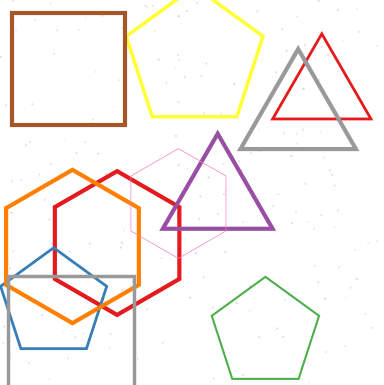[{"shape": "hexagon", "thickness": 3, "radius": 0.93, "center": [0.304, 0.369]}, {"shape": "triangle", "thickness": 2, "radius": 0.74, "center": [0.836, 0.765]}, {"shape": "pentagon", "thickness": 2, "radius": 0.72, "center": [0.139, 0.212]}, {"shape": "pentagon", "thickness": 1.5, "radius": 0.73, "center": [0.689, 0.134]}, {"shape": "triangle", "thickness": 3, "radius": 0.82, "center": [0.565, 0.488]}, {"shape": "hexagon", "thickness": 3, "radius": 1.0, "center": [0.188, 0.36]}, {"shape": "pentagon", "thickness": 2.5, "radius": 0.93, "center": [0.505, 0.848]}, {"shape": "square", "thickness": 3, "radius": 0.73, "center": [0.178, 0.821]}, {"shape": "hexagon", "thickness": 0.5, "radius": 0.71, "center": [0.463, 0.471]}, {"shape": "triangle", "thickness": 3, "radius": 0.87, "center": [0.774, 0.699]}, {"shape": "square", "thickness": 2.5, "radius": 0.82, "center": [0.184, 0.12]}]